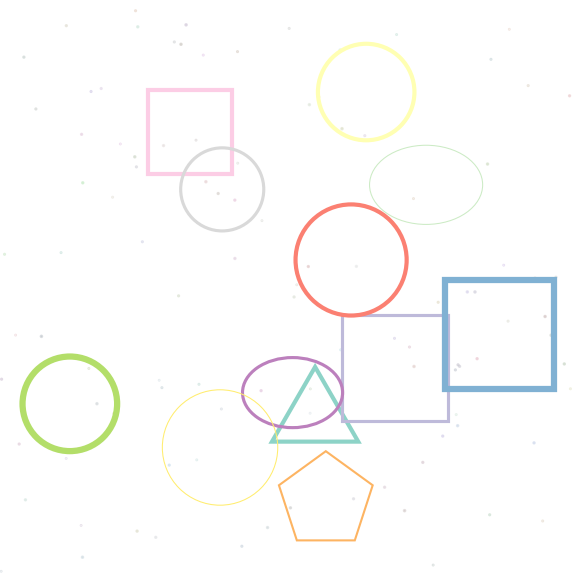[{"shape": "triangle", "thickness": 2, "radius": 0.43, "center": [0.546, 0.278]}, {"shape": "circle", "thickness": 2, "radius": 0.42, "center": [0.634, 0.84]}, {"shape": "square", "thickness": 1.5, "radius": 0.46, "center": [0.684, 0.362]}, {"shape": "circle", "thickness": 2, "radius": 0.48, "center": [0.608, 0.549]}, {"shape": "square", "thickness": 3, "radius": 0.47, "center": [0.865, 0.42]}, {"shape": "pentagon", "thickness": 1, "radius": 0.43, "center": [0.564, 0.132]}, {"shape": "circle", "thickness": 3, "radius": 0.41, "center": [0.121, 0.3]}, {"shape": "square", "thickness": 2, "radius": 0.36, "center": [0.33, 0.77]}, {"shape": "circle", "thickness": 1.5, "radius": 0.36, "center": [0.385, 0.671]}, {"shape": "oval", "thickness": 1.5, "radius": 0.43, "center": [0.507, 0.319]}, {"shape": "oval", "thickness": 0.5, "radius": 0.49, "center": [0.738, 0.679]}, {"shape": "circle", "thickness": 0.5, "radius": 0.5, "center": [0.381, 0.224]}]